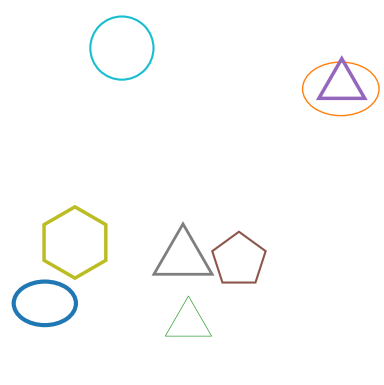[{"shape": "oval", "thickness": 3, "radius": 0.4, "center": [0.116, 0.212]}, {"shape": "oval", "thickness": 1, "radius": 0.5, "center": [0.885, 0.769]}, {"shape": "triangle", "thickness": 0.5, "radius": 0.35, "center": [0.489, 0.162]}, {"shape": "triangle", "thickness": 2.5, "radius": 0.34, "center": [0.888, 0.779]}, {"shape": "pentagon", "thickness": 1.5, "radius": 0.36, "center": [0.621, 0.325]}, {"shape": "triangle", "thickness": 2, "radius": 0.44, "center": [0.475, 0.331]}, {"shape": "hexagon", "thickness": 2.5, "radius": 0.46, "center": [0.195, 0.37]}, {"shape": "circle", "thickness": 1.5, "radius": 0.41, "center": [0.317, 0.875]}]